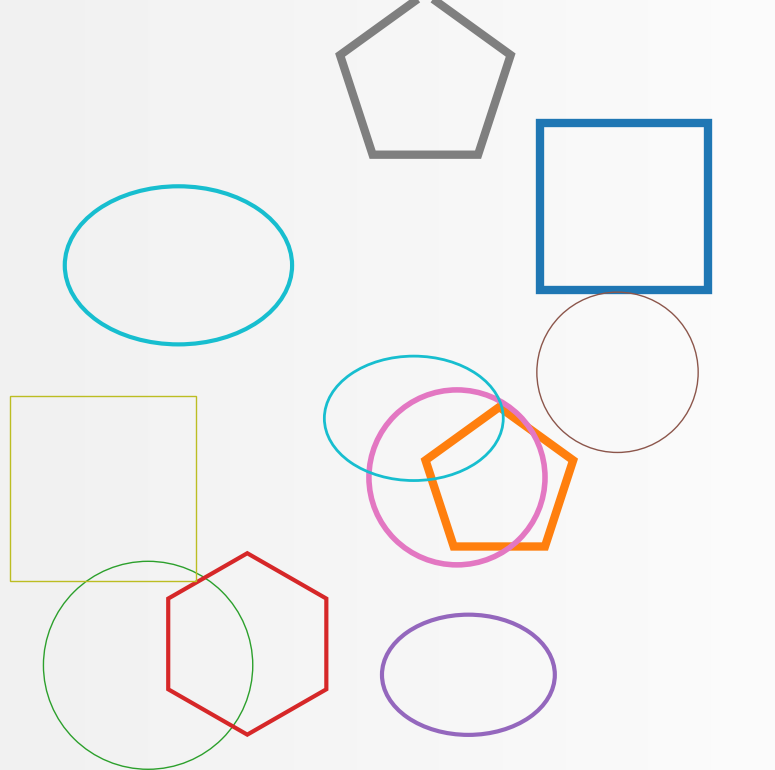[{"shape": "square", "thickness": 3, "radius": 0.54, "center": [0.805, 0.732]}, {"shape": "pentagon", "thickness": 3, "radius": 0.5, "center": [0.644, 0.371]}, {"shape": "circle", "thickness": 0.5, "radius": 0.68, "center": [0.191, 0.136]}, {"shape": "hexagon", "thickness": 1.5, "radius": 0.59, "center": [0.319, 0.164]}, {"shape": "oval", "thickness": 1.5, "radius": 0.56, "center": [0.604, 0.124]}, {"shape": "circle", "thickness": 0.5, "radius": 0.52, "center": [0.797, 0.516]}, {"shape": "circle", "thickness": 2, "radius": 0.57, "center": [0.59, 0.38]}, {"shape": "pentagon", "thickness": 3, "radius": 0.58, "center": [0.549, 0.893]}, {"shape": "square", "thickness": 0.5, "radius": 0.6, "center": [0.133, 0.365]}, {"shape": "oval", "thickness": 1.5, "radius": 0.73, "center": [0.23, 0.655]}, {"shape": "oval", "thickness": 1, "radius": 0.58, "center": [0.534, 0.457]}]